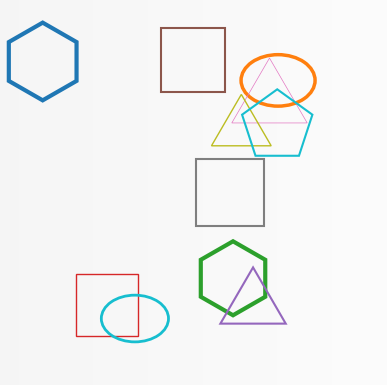[{"shape": "hexagon", "thickness": 3, "radius": 0.5, "center": [0.11, 0.84]}, {"shape": "oval", "thickness": 2.5, "radius": 0.48, "center": [0.718, 0.791]}, {"shape": "hexagon", "thickness": 3, "radius": 0.48, "center": [0.601, 0.277]}, {"shape": "square", "thickness": 1, "radius": 0.4, "center": [0.276, 0.208]}, {"shape": "triangle", "thickness": 1.5, "radius": 0.49, "center": [0.653, 0.208]}, {"shape": "square", "thickness": 1.5, "radius": 0.41, "center": [0.497, 0.844]}, {"shape": "triangle", "thickness": 0.5, "radius": 0.56, "center": [0.695, 0.737]}, {"shape": "square", "thickness": 1.5, "radius": 0.44, "center": [0.594, 0.501]}, {"shape": "triangle", "thickness": 1, "radius": 0.44, "center": [0.623, 0.666]}, {"shape": "oval", "thickness": 2, "radius": 0.43, "center": [0.348, 0.173]}, {"shape": "pentagon", "thickness": 1.5, "radius": 0.48, "center": [0.715, 0.673]}]